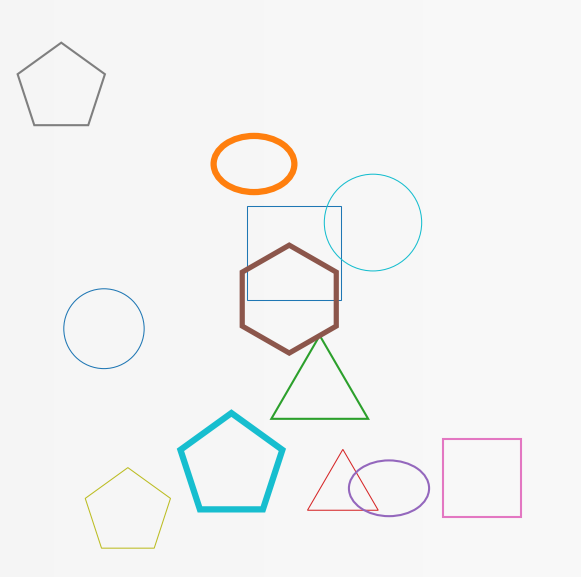[{"shape": "circle", "thickness": 0.5, "radius": 0.35, "center": [0.179, 0.43]}, {"shape": "square", "thickness": 0.5, "radius": 0.41, "center": [0.506, 0.561]}, {"shape": "oval", "thickness": 3, "radius": 0.35, "center": [0.437, 0.715]}, {"shape": "triangle", "thickness": 1, "radius": 0.48, "center": [0.55, 0.322]}, {"shape": "triangle", "thickness": 0.5, "radius": 0.35, "center": [0.59, 0.151]}, {"shape": "oval", "thickness": 1, "radius": 0.34, "center": [0.669, 0.154]}, {"shape": "hexagon", "thickness": 2.5, "radius": 0.47, "center": [0.498, 0.481]}, {"shape": "square", "thickness": 1, "radius": 0.34, "center": [0.83, 0.171]}, {"shape": "pentagon", "thickness": 1, "radius": 0.39, "center": [0.105, 0.846]}, {"shape": "pentagon", "thickness": 0.5, "radius": 0.39, "center": [0.22, 0.112]}, {"shape": "circle", "thickness": 0.5, "radius": 0.42, "center": [0.642, 0.614]}, {"shape": "pentagon", "thickness": 3, "radius": 0.46, "center": [0.398, 0.192]}]